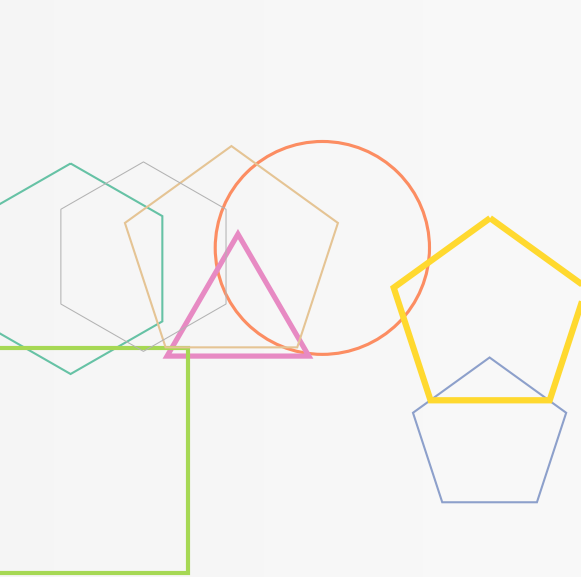[{"shape": "hexagon", "thickness": 1, "radius": 0.91, "center": [0.121, 0.534]}, {"shape": "circle", "thickness": 1.5, "radius": 0.92, "center": [0.555, 0.57]}, {"shape": "pentagon", "thickness": 1, "radius": 0.69, "center": [0.842, 0.242]}, {"shape": "triangle", "thickness": 2.5, "radius": 0.7, "center": [0.409, 0.453]}, {"shape": "square", "thickness": 2, "radius": 0.97, "center": [0.129, 0.202]}, {"shape": "pentagon", "thickness": 3, "radius": 0.87, "center": [0.843, 0.447]}, {"shape": "pentagon", "thickness": 1, "radius": 0.96, "center": [0.398, 0.554]}, {"shape": "hexagon", "thickness": 0.5, "radius": 0.82, "center": [0.247, 0.555]}]